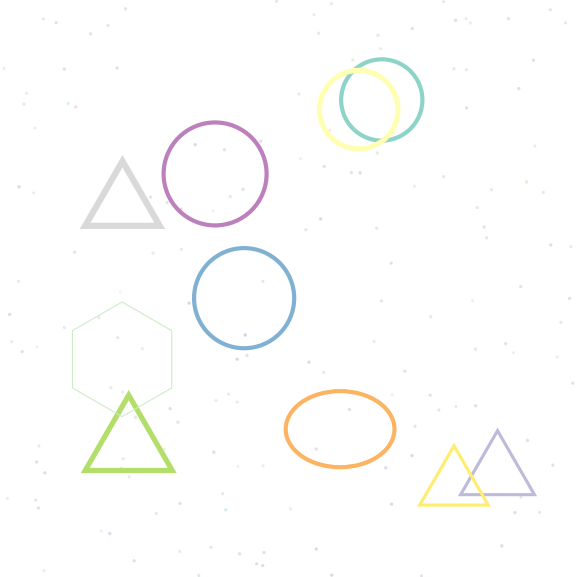[{"shape": "circle", "thickness": 2, "radius": 0.35, "center": [0.661, 0.826]}, {"shape": "circle", "thickness": 2.5, "radius": 0.34, "center": [0.621, 0.809]}, {"shape": "triangle", "thickness": 1.5, "radius": 0.37, "center": [0.862, 0.179]}, {"shape": "circle", "thickness": 2, "radius": 0.43, "center": [0.423, 0.483]}, {"shape": "oval", "thickness": 2, "radius": 0.47, "center": [0.589, 0.256]}, {"shape": "triangle", "thickness": 2.5, "radius": 0.43, "center": [0.223, 0.228]}, {"shape": "triangle", "thickness": 3, "radius": 0.37, "center": [0.212, 0.645]}, {"shape": "circle", "thickness": 2, "radius": 0.45, "center": [0.372, 0.698]}, {"shape": "hexagon", "thickness": 0.5, "radius": 0.5, "center": [0.211, 0.377]}, {"shape": "triangle", "thickness": 1.5, "radius": 0.34, "center": [0.786, 0.159]}]